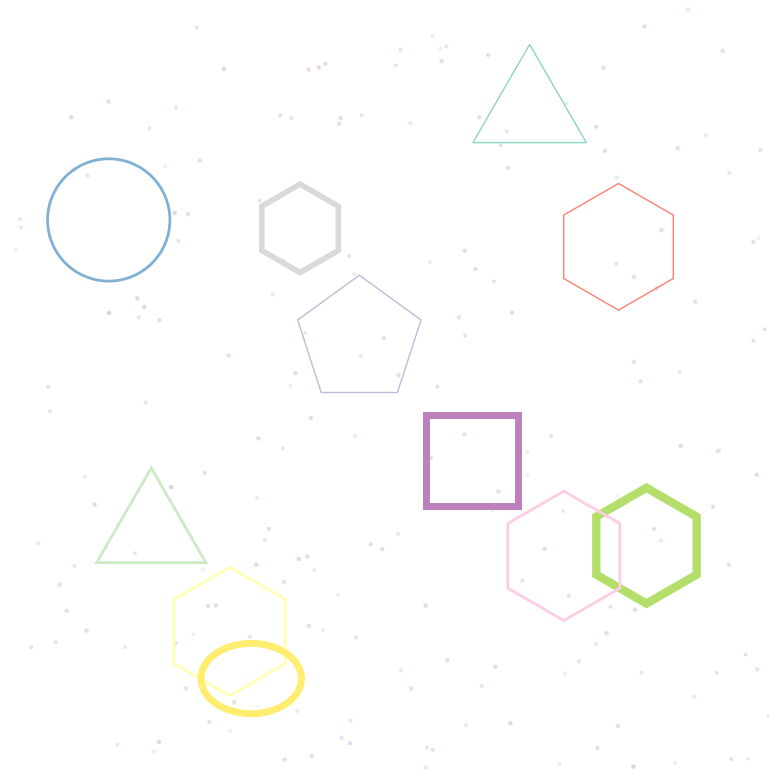[{"shape": "triangle", "thickness": 0.5, "radius": 0.43, "center": [0.688, 0.857]}, {"shape": "hexagon", "thickness": 1, "radius": 0.42, "center": [0.298, 0.18]}, {"shape": "pentagon", "thickness": 0.5, "radius": 0.42, "center": [0.467, 0.558]}, {"shape": "hexagon", "thickness": 0.5, "radius": 0.41, "center": [0.803, 0.68]}, {"shape": "circle", "thickness": 1, "radius": 0.4, "center": [0.141, 0.714]}, {"shape": "hexagon", "thickness": 3, "radius": 0.38, "center": [0.84, 0.291]}, {"shape": "hexagon", "thickness": 1, "radius": 0.42, "center": [0.732, 0.278]}, {"shape": "hexagon", "thickness": 2, "radius": 0.29, "center": [0.39, 0.703]}, {"shape": "square", "thickness": 2.5, "radius": 0.3, "center": [0.613, 0.402]}, {"shape": "triangle", "thickness": 1, "radius": 0.41, "center": [0.196, 0.31]}, {"shape": "oval", "thickness": 2.5, "radius": 0.33, "center": [0.326, 0.119]}]